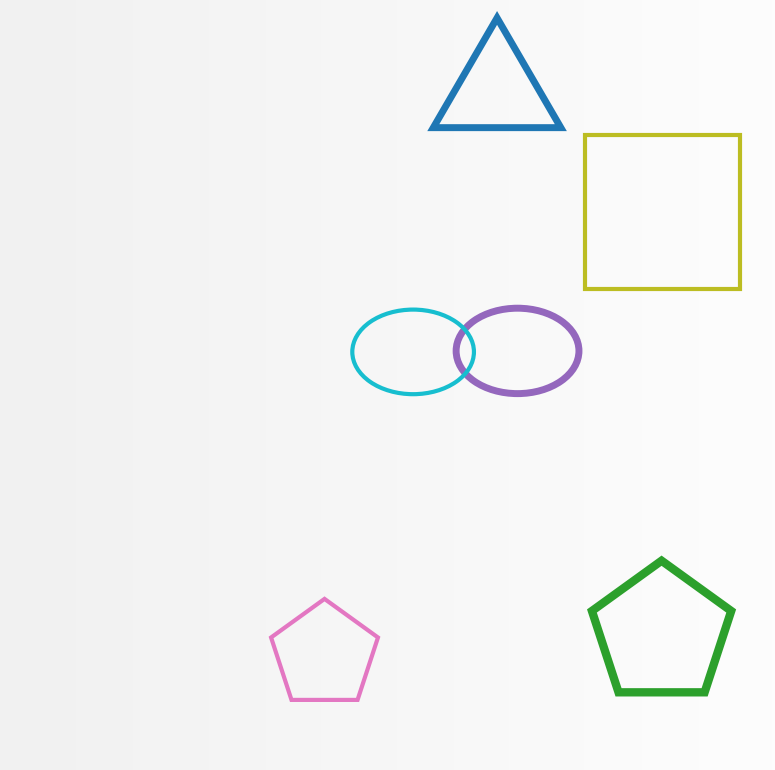[{"shape": "triangle", "thickness": 2.5, "radius": 0.47, "center": [0.641, 0.882]}, {"shape": "pentagon", "thickness": 3, "radius": 0.47, "center": [0.854, 0.177]}, {"shape": "oval", "thickness": 2.5, "radius": 0.4, "center": [0.668, 0.544]}, {"shape": "pentagon", "thickness": 1.5, "radius": 0.36, "center": [0.419, 0.15]}, {"shape": "square", "thickness": 1.5, "radius": 0.5, "center": [0.854, 0.725]}, {"shape": "oval", "thickness": 1.5, "radius": 0.39, "center": [0.533, 0.543]}]